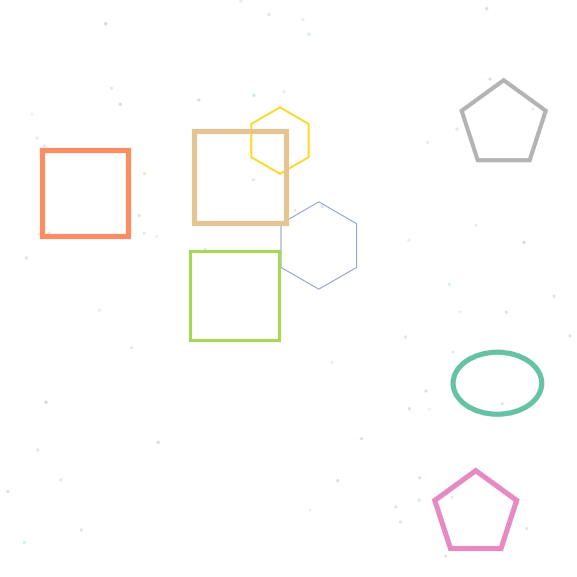[{"shape": "oval", "thickness": 2.5, "radius": 0.38, "center": [0.861, 0.336]}, {"shape": "square", "thickness": 2.5, "radius": 0.37, "center": [0.148, 0.665]}, {"shape": "hexagon", "thickness": 0.5, "radius": 0.38, "center": [0.552, 0.574]}, {"shape": "pentagon", "thickness": 2.5, "radius": 0.37, "center": [0.824, 0.11]}, {"shape": "square", "thickness": 1.5, "radius": 0.39, "center": [0.406, 0.488]}, {"shape": "hexagon", "thickness": 1, "radius": 0.29, "center": [0.485, 0.756]}, {"shape": "square", "thickness": 2.5, "radius": 0.4, "center": [0.415, 0.693]}, {"shape": "pentagon", "thickness": 2, "radius": 0.38, "center": [0.872, 0.784]}]